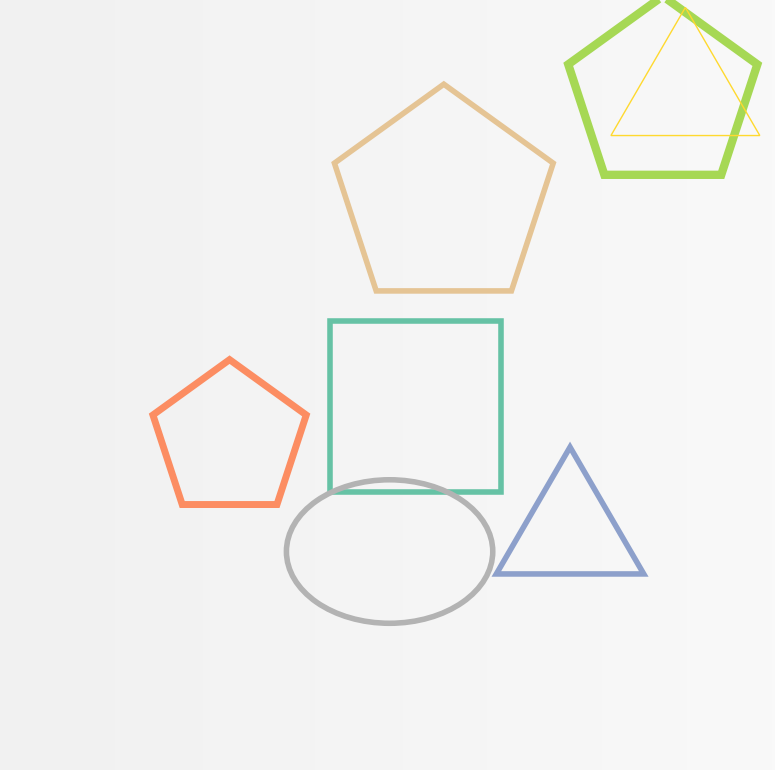[{"shape": "square", "thickness": 2, "radius": 0.55, "center": [0.536, 0.472]}, {"shape": "pentagon", "thickness": 2.5, "radius": 0.52, "center": [0.296, 0.429]}, {"shape": "triangle", "thickness": 2, "radius": 0.55, "center": [0.736, 0.31]}, {"shape": "pentagon", "thickness": 3, "radius": 0.64, "center": [0.855, 0.877]}, {"shape": "triangle", "thickness": 0.5, "radius": 0.55, "center": [0.884, 0.879]}, {"shape": "pentagon", "thickness": 2, "radius": 0.74, "center": [0.573, 0.742]}, {"shape": "oval", "thickness": 2, "radius": 0.67, "center": [0.503, 0.284]}]